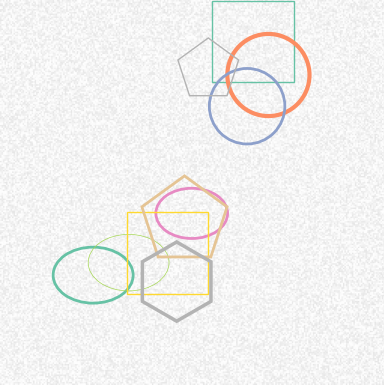[{"shape": "square", "thickness": 1, "radius": 0.53, "center": [0.658, 0.892]}, {"shape": "oval", "thickness": 2, "radius": 0.52, "center": [0.242, 0.285]}, {"shape": "circle", "thickness": 3, "radius": 0.53, "center": [0.697, 0.805]}, {"shape": "circle", "thickness": 2, "radius": 0.49, "center": [0.642, 0.724]}, {"shape": "oval", "thickness": 2, "radius": 0.47, "center": [0.498, 0.446]}, {"shape": "oval", "thickness": 0.5, "radius": 0.52, "center": [0.334, 0.318]}, {"shape": "square", "thickness": 1, "radius": 0.53, "center": [0.435, 0.342]}, {"shape": "pentagon", "thickness": 2, "radius": 0.58, "center": [0.479, 0.427]}, {"shape": "hexagon", "thickness": 2.5, "radius": 0.51, "center": [0.459, 0.269]}, {"shape": "pentagon", "thickness": 1, "radius": 0.41, "center": [0.541, 0.819]}]